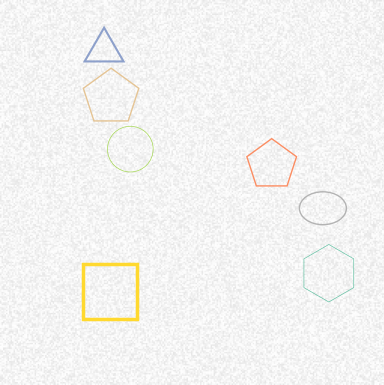[{"shape": "hexagon", "thickness": 0.5, "radius": 0.37, "center": [0.854, 0.29]}, {"shape": "pentagon", "thickness": 1, "radius": 0.34, "center": [0.706, 0.572]}, {"shape": "triangle", "thickness": 1.5, "radius": 0.29, "center": [0.27, 0.87]}, {"shape": "circle", "thickness": 0.5, "radius": 0.3, "center": [0.338, 0.613]}, {"shape": "square", "thickness": 2.5, "radius": 0.35, "center": [0.286, 0.243]}, {"shape": "pentagon", "thickness": 1, "radius": 0.38, "center": [0.289, 0.747]}, {"shape": "oval", "thickness": 1, "radius": 0.31, "center": [0.839, 0.459]}]